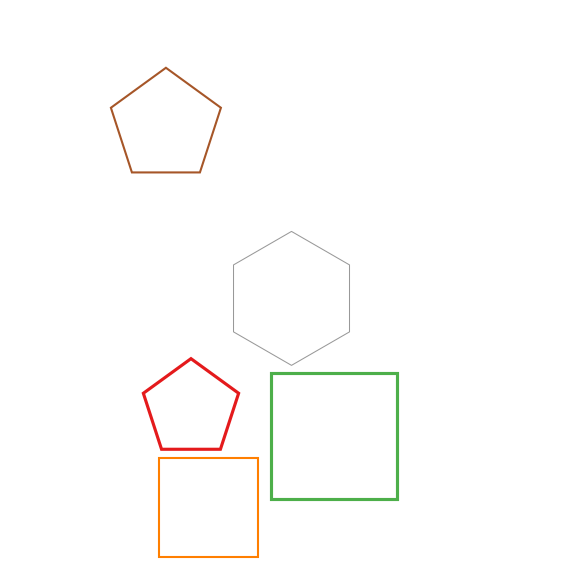[{"shape": "pentagon", "thickness": 1.5, "radius": 0.43, "center": [0.331, 0.291]}, {"shape": "square", "thickness": 1.5, "radius": 0.54, "center": [0.579, 0.244]}, {"shape": "square", "thickness": 1, "radius": 0.43, "center": [0.361, 0.121]}, {"shape": "pentagon", "thickness": 1, "radius": 0.5, "center": [0.287, 0.782]}, {"shape": "hexagon", "thickness": 0.5, "radius": 0.58, "center": [0.505, 0.482]}]